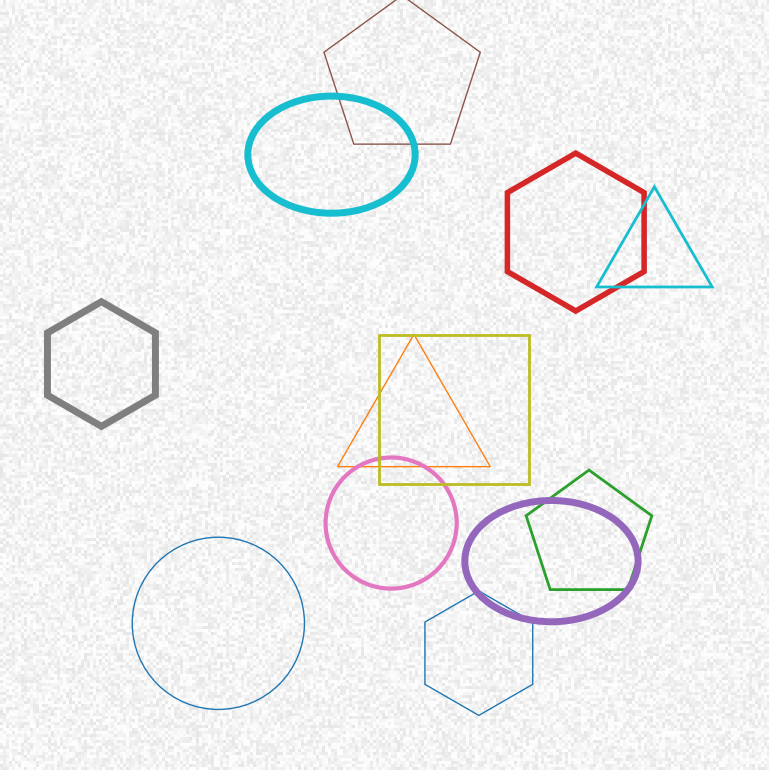[{"shape": "circle", "thickness": 0.5, "radius": 0.56, "center": [0.284, 0.19]}, {"shape": "hexagon", "thickness": 0.5, "radius": 0.4, "center": [0.622, 0.152]}, {"shape": "triangle", "thickness": 0.5, "radius": 0.57, "center": [0.538, 0.451]}, {"shape": "pentagon", "thickness": 1, "radius": 0.43, "center": [0.765, 0.304]}, {"shape": "hexagon", "thickness": 2, "radius": 0.51, "center": [0.748, 0.699]}, {"shape": "oval", "thickness": 2.5, "radius": 0.56, "center": [0.716, 0.271]}, {"shape": "pentagon", "thickness": 0.5, "radius": 0.53, "center": [0.522, 0.899]}, {"shape": "circle", "thickness": 1.5, "radius": 0.43, "center": [0.508, 0.321]}, {"shape": "hexagon", "thickness": 2.5, "radius": 0.4, "center": [0.132, 0.527]}, {"shape": "square", "thickness": 1, "radius": 0.49, "center": [0.59, 0.468]}, {"shape": "triangle", "thickness": 1, "radius": 0.43, "center": [0.85, 0.671]}, {"shape": "oval", "thickness": 2.5, "radius": 0.54, "center": [0.431, 0.799]}]